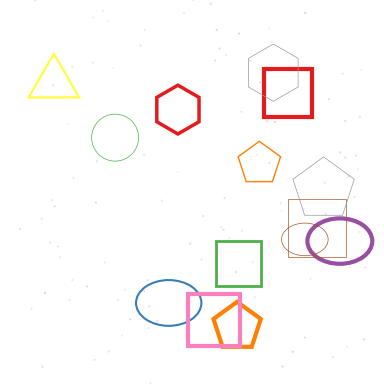[{"shape": "square", "thickness": 3, "radius": 0.31, "center": [0.747, 0.759]}, {"shape": "hexagon", "thickness": 2.5, "radius": 0.32, "center": [0.462, 0.715]}, {"shape": "oval", "thickness": 1.5, "radius": 0.42, "center": [0.438, 0.213]}, {"shape": "circle", "thickness": 0.5, "radius": 0.31, "center": [0.299, 0.643]}, {"shape": "square", "thickness": 2, "radius": 0.29, "center": [0.619, 0.316]}, {"shape": "oval", "thickness": 3, "radius": 0.42, "center": [0.883, 0.374]}, {"shape": "pentagon", "thickness": 3, "radius": 0.32, "center": [0.616, 0.152]}, {"shape": "pentagon", "thickness": 1, "radius": 0.29, "center": [0.674, 0.575]}, {"shape": "triangle", "thickness": 1.5, "radius": 0.38, "center": [0.14, 0.785]}, {"shape": "square", "thickness": 0.5, "radius": 0.38, "center": [0.824, 0.407]}, {"shape": "oval", "thickness": 0.5, "radius": 0.3, "center": [0.792, 0.378]}, {"shape": "square", "thickness": 3, "radius": 0.34, "center": [0.556, 0.169]}, {"shape": "pentagon", "thickness": 0.5, "radius": 0.42, "center": [0.841, 0.509]}, {"shape": "hexagon", "thickness": 0.5, "radius": 0.37, "center": [0.71, 0.811]}]